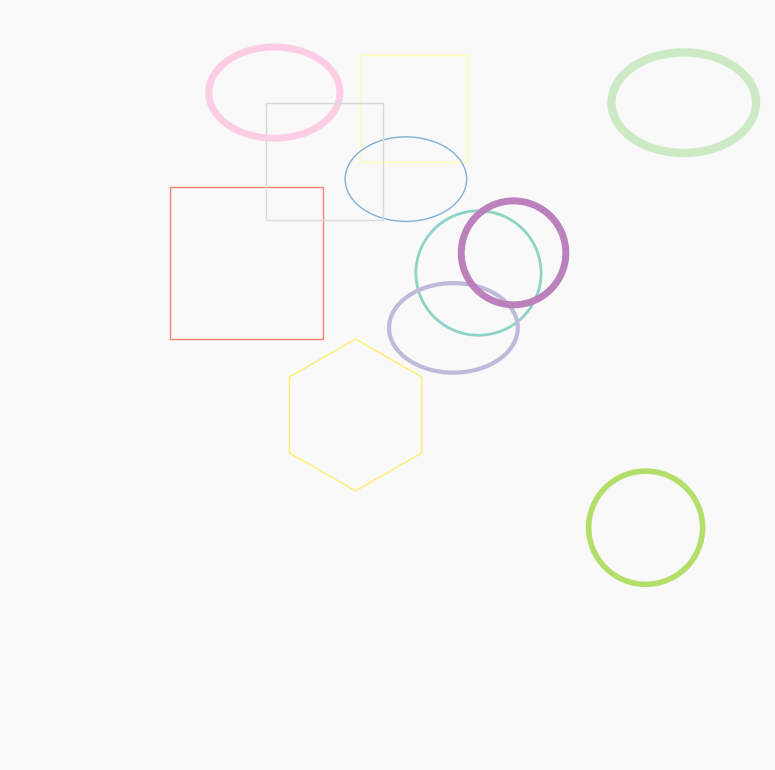[{"shape": "circle", "thickness": 1, "radius": 0.4, "center": [0.617, 0.645]}, {"shape": "square", "thickness": 0.5, "radius": 0.35, "center": [0.533, 0.859]}, {"shape": "oval", "thickness": 1.5, "radius": 0.42, "center": [0.585, 0.574]}, {"shape": "square", "thickness": 0.5, "radius": 0.49, "center": [0.318, 0.658]}, {"shape": "oval", "thickness": 0.5, "radius": 0.39, "center": [0.524, 0.767]}, {"shape": "circle", "thickness": 2, "radius": 0.37, "center": [0.833, 0.315]}, {"shape": "oval", "thickness": 2.5, "radius": 0.42, "center": [0.354, 0.88]}, {"shape": "square", "thickness": 0.5, "radius": 0.38, "center": [0.419, 0.791]}, {"shape": "circle", "thickness": 2.5, "radius": 0.34, "center": [0.663, 0.672]}, {"shape": "oval", "thickness": 3, "radius": 0.47, "center": [0.882, 0.867]}, {"shape": "hexagon", "thickness": 0.5, "radius": 0.49, "center": [0.459, 0.461]}]